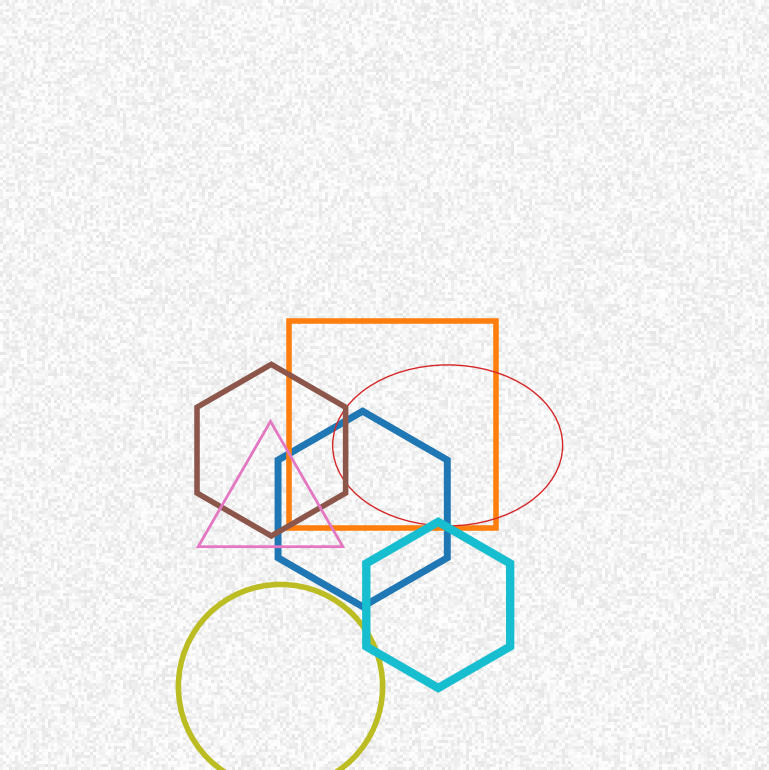[{"shape": "hexagon", "thickness": 2.5, "radius": 0.63, "center": [0.471, 0.339]}, {"shape": "square", "thickness": 2, "radius": 0.67, "center": [0.51, 0.448]}, {"shape": "oval", "thickness": 0.5, "radius": 0.75, "center": [0.581, 0.422]}, {"shape": "hexagon", "thickness": 2, "radius": 0.56, "center": [0.352, 0.415]}, {"shape": "triangle", "thickness": 1, "radius": 0.54, "center": [0.351, 0.344]}, {"shape": "circle", "thickness": 2, "radius": 0.66, "center": [0.364, 0.108]}, {"shape": "hexagon", "thickness": 3, "radius": 0.54, "center": [0.569, 0.214]}]